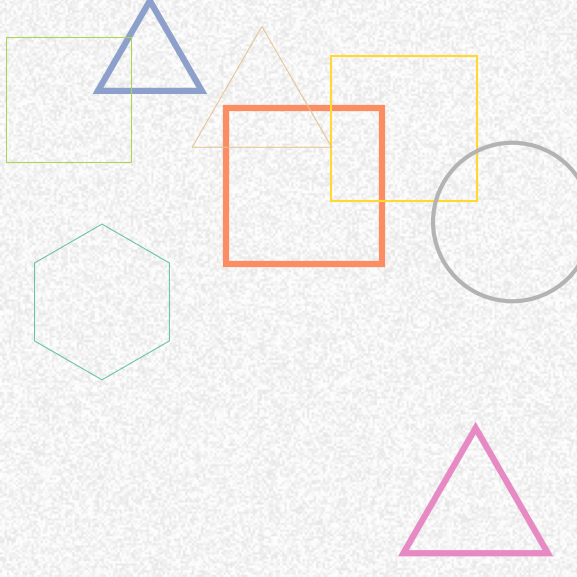[{"shape": "hexagon", "thickness": 0.5, "radius": 0.67, "center": [0.177, 0.476]}, {"shape": "square", "thickness": 3, "radius": 0.68, "center": [0.527, 0.677]}, {"shape": "triangle", "thickness": 3, "radius": 0.52, "center": [0.26, 0.894]}, {"shape": "triangle", "thickness": 3, "radius": 0.72, "center": [0.824, 0.113]}, {"shape": "square", "thickness": 0.5, "radius": 0.54, "center": [0.118, 0.826]}, {"shape": "square", "thickness": 1, "radius": 0.63, "center": [0.7, 0.776]}, {"shape": "triangle", "thickness": 0.5, "radius": 0.7, "center": [0.454, 0.814]}, {"shape": "circle", "thickness": 2, "radius": 0.69, "center": [0.887, 0.615]}]